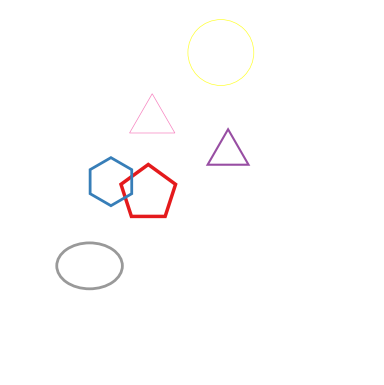[{"shape": "pentagon", "thickness": 2.5, "radius": 0.37, "center": [0.385, 0.498]}, {"shape": "hexagon", "thickness": 2, "radius": 0.31, "center": [0.288, 0.528]}, {"shape": "triangle", "thickness": 1.5, "radius": 0.31, "center": [0.592, 0.603]}, {"shape": "circle", "thickness": 0.5, "radius": 0.43, "center": [0.574, 0.864]}, {"shape": "triangle", "thickness": 0.5, "radius": 0.34, "center": [0.395, 0.689]}, {"shape": "oval", "thickness": 2, "radius": 0.43, "center": [0.233, 0.309]}]